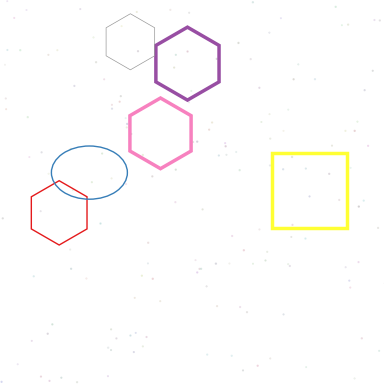[{"shape": "hexagon", "thickness": 1, "radius": 0.42, "center": [0.154, 0.447]}, {"shape": "oval", "thickness": 1, "radius": 0.49, "center": [0.232, 0.552]}, {"shape": "hexagon", "thickness": 2.5, "radius": 0.47, "center": [0.487, 0.835]}, {"shape": "square", "thickness": 2.5, "radius": 0.49, "center": [0.804, 0.505]}, {"shape": "hexagon", "thickness": 2.5, "radius": 0.46, "center": [0.417, 0.654]}, {"shape": "hexagon", "thickness": 0.5, "radius": 0.36, "center": [0.339, 0.891]}]